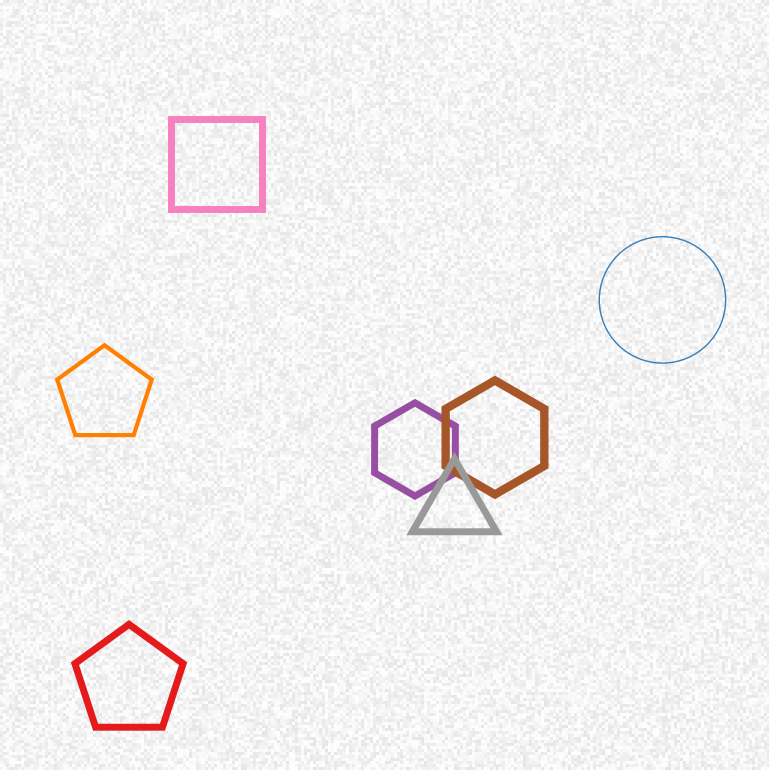[{"shape": "pentagon", "thickness": 2.5, "radius": 0.37, "center": [0.168, 0.115]}, {"shape": "circle", "thickness": 0.5, "radius": 0.41, "center": [0.86, 0.611]}, {"shape": "hexagon", "thickness": 2.5, "radius": 0.3, "center": [0.539, 0.416]}, {"shape": "pentagon", "thickness": 1.5, "radius": 0.32, "center": [0.136, 0.487]}, {"shape": "hexagon", "thickness": 3, "radius": 0.37, "center": [0.643, 0.432]}, {"shape": "square", "thickness": 2.5, "radius": 0.29, "center": [0.281, 0.787]}, {"shape": "triangle", "thickness": 2.5, "radius": 0.32, "center": [0.59, 0.341]}]